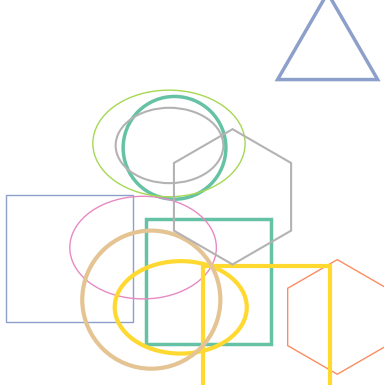[{"shape": "circle", "thickness": 2.5, "radius": 0.67, "center": [0.453, 0.616]}, {"shape": "square", "thickness": 2.5, "radius": 0.81, "center": [0.542, 0.269]}, {"shape": "hexagon", "thickness": 1, "radius": 0.74, "center": [0.876, 0.177]}, {"shape": "triangle", "thickness": 2.5, "radius": 0.75, "center": [0.851, 0.868]}, {"shape": "square", "thickness": 1, "radius": 0.82, "center": [0.181, 0.33]}, {"shape": "oval", "thickness": 1, "radius": 0.95, "center": [0.372, 0.357]}, {"shape": "oval", "thickness": 1, "radius": 0.99, "center": [0.439, 0.627]}, {"shape": "oval", "thickness": 3, "radius": 0.86, "center": [0.469, 0.202]}, {"shape": "square", "thickness": 3, "radius": 0.82, "center": [0.692, 0.145]}, {"shape": "circle", "thickness": 3, "radius": 0.9, "center": [0.393, 0.222]}, {"shape": "hexagon", "thickness": 1.5, "radius": 0.88, "center": [0.604, 0.489]}, {"shape": "oval", "thickness": 1.5, "radius": 0.7, "center": [0.44, 0.622]}]